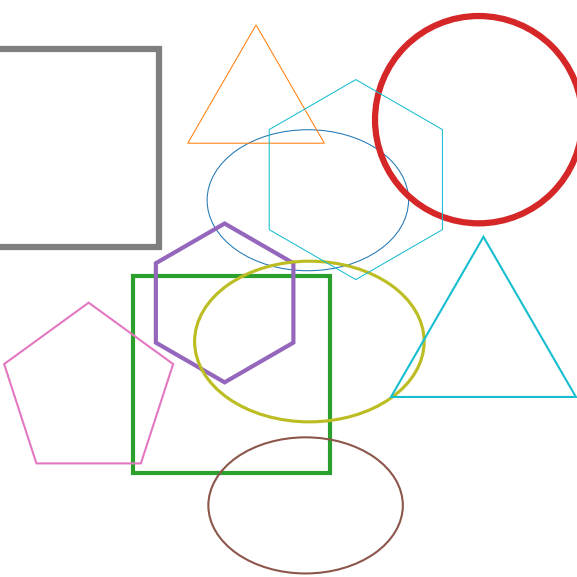[{"shape": "oval", "thickness": 0.5, "radius": 0.87, "center": [0.533, 0.652]}, {"shape": "triangle", "thickness": 0.5, "radius": 0.68, "center": [0.443, 0.819]}, {"shape": "square", "thickness": 2, "radius": 0.86, "center": [0.401, 0.351]}, {"shape": "circle", "thickness": 3, "radius": 0.9, "center": [0.829, 0.792]}, {"shape": "hexagon", "thickness": 2, "radius": 0.69, "center": [0.389, 0.475]}, {"shape": "oval", "thickness": 1, "radius": 0.84, "center": [0.529, 0.124]}, {"shape": "pentagon", "thickness": 1, "radius": 0.77, "center": [0.154, 0.321]}, {"shape": "square", "thickness": 3, "radius": 0.86, "center": [0.103, 0.742]}, {"shape": "oval", "thickness": 1.5, "radius": 0.99, "center": [0.536, 0.408]}, {"shape": "triangle", "thickness": 1, "radius": 0.92, "center": [0.837, 0.404]}, {"shape": "hexagon", "thickness": 0.5, "radius": 0.87, "center": [0.616, 0.688]}]